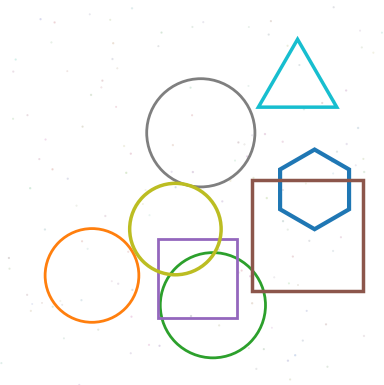[{"shape": "hexagon", "thickness": 3, "radius": 0.52, "center": [0.817, 0.508]}, {"shape": "circle", "thickness": 2, "radius": 0.61, "center": [0.239, 0.285]}, {"shape": "circle", "thickness": 2, "radius": 0.68, "center": [0.553, 0.207]}, {"shape": "square", "thickness": 2, "radius": 0.52, "center": [0.513, 0.277]}, {"shape": "square", "thickness": 2.5, "radius": 0.72, "center": [0.798, 0.389]}, {"shape": "circle", "thickness": 2, "radius": 0.7, "center": [0.522, 0.655]}, {"shape": "circle", "thickness": 2.5, "radius": 0.59, "center": [0.456, 0.405]}, {"shape": "triangle", "thickness": 2.5, "radius": 0.59, "center": [0.773, 0.78]}]